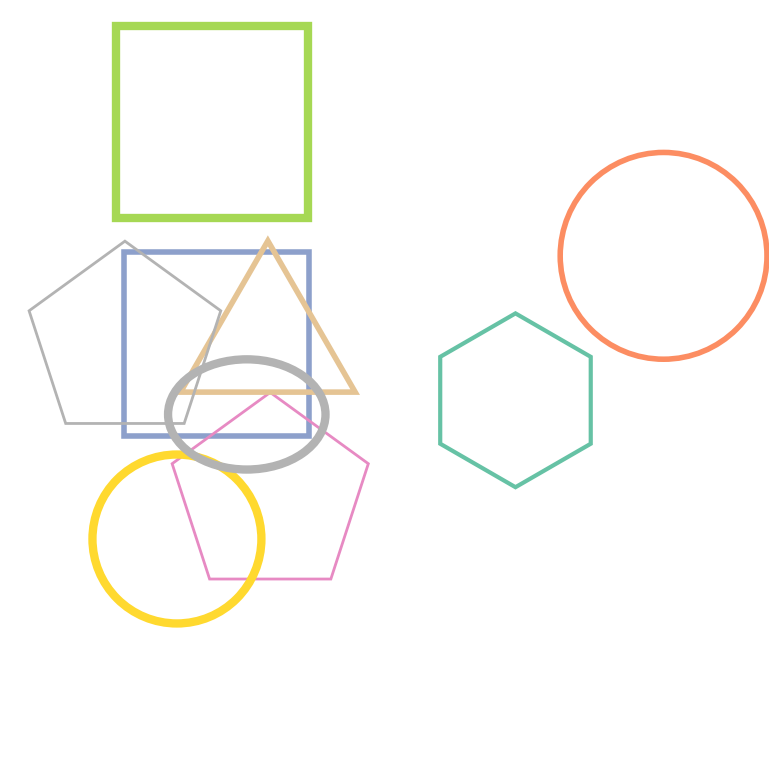[{"shape": "hexagon", "thickness": 1.5, "radius": 0.56, "center": [0.669, 0.48]}, {"shape": "circle", "thickness": 2, "radius": 0.67, "center": [0.862, 0.668]}, {"shape": "square", "thickness": 2, "radius": 0.6, "center": [0.281, 0.553]}, {"shape": "pentagon", "thickness": 1, "radius": 0.67, "center": [0.351, 0.356]}, {"shape": "square", "thickness": 3, "radius": 0.62, "center": [0.275, 0.842]}, {"shape": "circle", "thickness": 3, "radius": 0.55, "center": [0.23, 0.3]}, {"shape": "triangle", "thickness": 2, "radius": 0.65, "center": [0.348, 0.556]}, {"shape": "pentagon", "thickness": 1, "radius": 0.65, "center": [0.162, 0.556]}, {"shape": "oval", "thickness": 3, "radius": 0.51, "center": [0.321, 0.462]}]